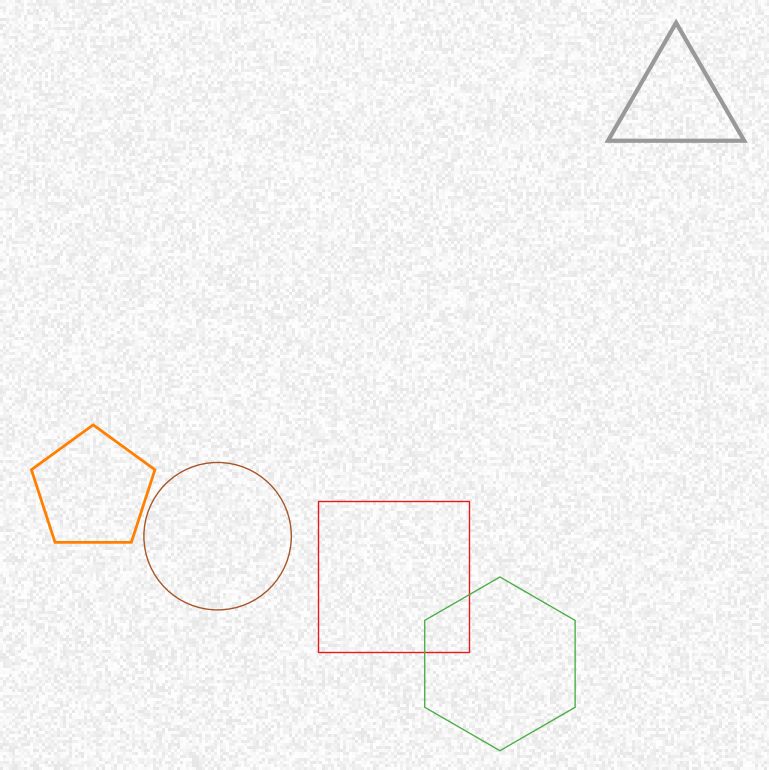[{"shape": "square", "thickness": 0.5, "radius": 0.49, "center": [0.511, 0.252]}, {"shape": "hexagon", "thickness": 0.5, "radius": 0.56, "center": [0.649, 0.138]}, {"shape": "pentagon", "thickness": 1, "radius": 0.42, "center": [0.121, 0.364]}, {"shape": "circle", "thickness": 0.5, "radius": 0.48, "center": [0.283, 0.304]}, {"shape": "triangle", "thickness": 1.5, "radius": 0.51, "center": [0.878, 0.868]}]